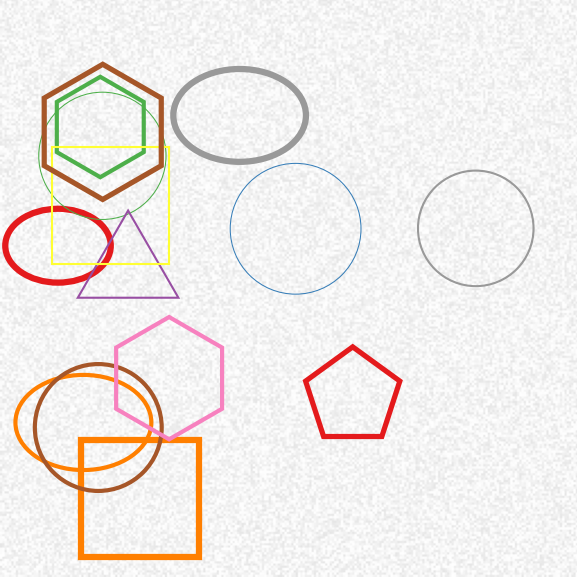[{"shape": "pentagon", "thickness": 2.5, "radius": 0.43, "center": [0.611, 0.313]}, {"shape": "oval", "thickness": 3, "radius": 0.46, "center": [0.1, 0.574]}, {"shape": "circle", "thickness": 0.5, "radius": 0.57, "center": [0.512, 0.603]}, {"shape": "hexagon", "thickness": 2, "radius": 0.43, "center": [0.174, 0.779]}, {"shape": "circle", "thickness": 0.5, "radius": 0.55, "center": [0.177, 0.729]}, {"shape": "triangle", "thickness": 1, "radius": 0.5, "center": [0.222, 0.534]}, {"shape": "square", "thickness": 3, "radius": 0.51, "center": [0.243, 0.136]}, {"shape": "oval", "thickness": 2, "radius": 0.59, "center": [0.144, 0.268]}, {"shape": "square", "thickness": 1, "radius": 0.51, "center": [0.192, 0.643]}, {"shape": "circle", "thickness": 2, "radius": 0.55, "center": [0.17, 0.259]}, {"shape": "hexagon", "thickness": 2.5, "radius": 0.59, "center": [0.178, 0.771]}, {"shape": "hexagon", "thickness": 2, "radius": 0.53, "center": [0.293, 0.344]}, {"shape": "oval", "thickness": 3, "radius": 0.57, "center": [0.415, 0.799]}, {"shape": "circle", "thickness": 1, "radius": 0.5, "center": [0.824, 0.604]}]